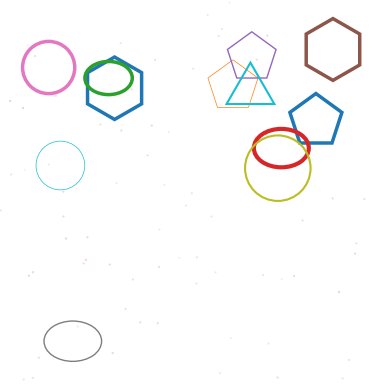[{"shape": "pentagon", "thickness": 2.5, "radius": 0.36, "center": [0.821, 0.686]}, {"shape": "hexagon", "thickness": 2.5, "radius": 0.41, "center": [0.298, 0.771]}, {"shape": "pentagon", "thickness": 0.5, "radius": 0.34, "center": [0.605, 0.776]}, {"shape": "oval", "thickness": 2.5, "radius": 0.31, "center": [0.282, 0.797]}, {"shape": "oval", "thickness": 3, "radius": 0.36, "center": [0.731, 0.615]}, {"shape": "pentagon", "thickness": 1, "radius": 0.33, "center": [0.654, 0.851]}, {"shape": "hexagon", "thickness": 2.5, "radius": 0.4, "center": [0.865, 0.871]}, {"shape": "circle", "thickness": 2.5, "radius": 0.34, "center": [0.126, 0.825]}, {"shape": "oval", "thickness": 1, "radius": 0.37, "center": [0.189, 0.114]}, {"shape": "circle", "thickness": 1.5, "radius": 0.43, "center": [0.722, 0.563]}, {"shape": "circle", "thickness": 0.5, "radius": 0.32, "center": [0.157, 0.57]}, {"shape": "triangle", "thickness": 1.5, "radius": 0.36, "center": [0.651, 0.766]}]